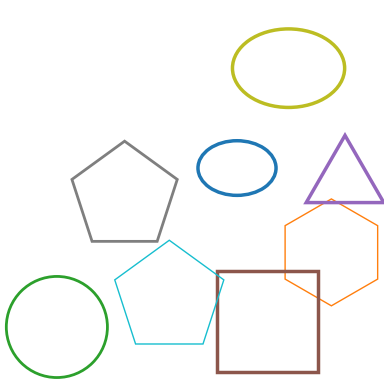[{"shape": "oval", "thickness": 2.5, "radius": 0.51, "center": [0.616, 0.564]}, {"shape": "hexagon", "thickness": 1, "radius": 0.69, "center": [0.861, 0.344]}, {"shape": "circle", "thickness": 2, "radius": 0.66, "center": [0.148, 0.151]}, {"shape": "triangle", "thickness": 2.5, "radius": 0.58, "center": [0.896, 0.532]}, {"shape": "square", "thickness": 2.5, "radius": 0.66, "center": [0.696, 0.166]}, {"shape": "pentagon", "thickness": 2, "radius": 0.72, "center": [0.324, 0.489]}, {"shape": "oval", "thickness": 2.5, "radius": 0.73, "center": [0.749, 0.823]}, {"shape": "pentagon", "thickness": 1, "radius": 0.74, "center": [0.44, 0.227]}]